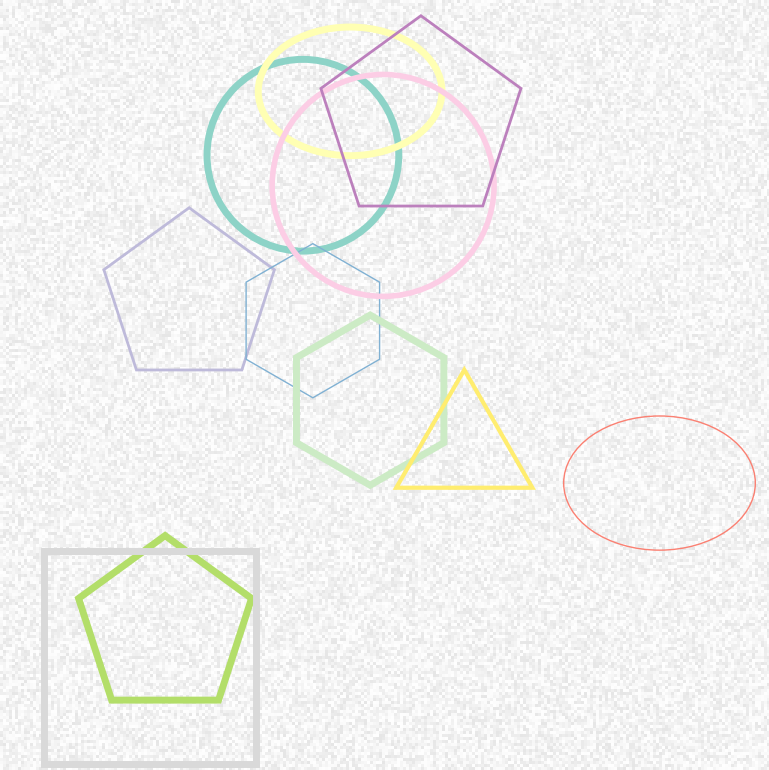[{"shape": "circle", "thickness": 2.5, "radius": 0.62, "center": [0.393, 0.798]}, {"shape": "oval", "thickness": 2.5, "radius": 0.6, "center": [0.455, 0.881]}, {"shape": "pentagon", "thickness": 1, "radius": 0.58, "center": [0.246, 0.614]}, {"shape": "oval", "thickness": 0.5, "radius": 0.62, "center": [0.856, 0.373]}, {"shape": "hexagon", "thickness": 0.5, "radius": 0.5, "center": [0.406, 0.583]}, {"shape": "pentagon", "thickness": 2.5, "radius": 0.59, "center": [0.214, 0.186]}, {"shape": "circle", "thickness": 2, "radius": 0.72, "center": [0.498, 0.759]}, {"shape": "square", "thickness": 2.5, "radius": 0.69, "center": [0.195, 0.146]}, {"shape": "pentagon", "thickness": 1, "radius": 0.68, "center": [0.547, 0.843]}, {"shape": "hexagon", "thickness": 2.5, "radius": 0.55, "center": [0.481, 0.48]}, {"shape": "triangle", "thickness": 1.5, "radius": 0.51, "center": [0.603, 0.418]}]